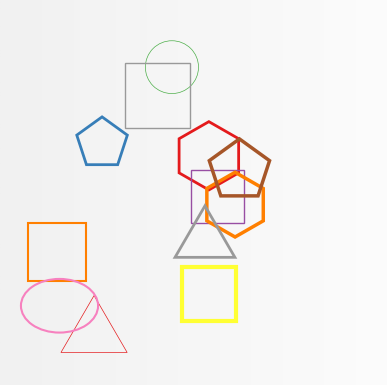[{"shape": "hexagon", "thickness": 2, "radius": 0.44, "center": [0.539, 0.595]}, {"shape": "triangle", "thickness": 0.5, "radius": 0.49, "center": [0.243, 0.134]}, {"shape": "pentagon", "thickness": 2, "radius": 0.34, "center": [0.263, 0.628]}, {"shape": "circle", "thickness": 0.5, "radius": 0.34, "center": [0.444, 0.826]}, {"shape": "square", "thickness": 1, "radius": 0.34, "center": [0.562, 0.49]}, {"shape": "hexagon", "thickness": 2.5, "radius": 0.42, "center": [0.607, 0.468]}, {"shape": "square", "thickness": 1.5, "radius": 0.38, "center": [0.147, 0.345]}, {"shape": "square", "thickness": 3, "radius": 0.35, "center": [0.539, 0.236]}, {"shape": "pentagon", "thickness": 2.5, "radius": 0.41, "center": [0.618, 0.557]}, {"shape": "oval", "thickness": 1.5, "radius": 0.5, "center": [0.154, 0.206]}, {"shape": "triangle", "thickness": 2, "radius": 0.45, "center": [0.529, 0.376]}, {"shape": "square", "thickness": 1, "radius": 0.42, "center": [0.407, 0.752]}]